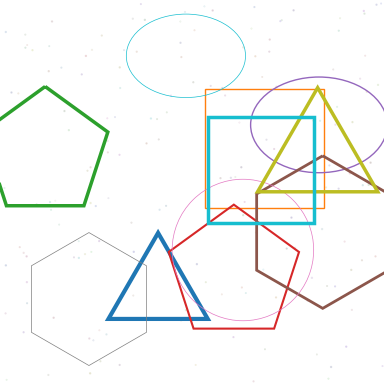[{"shape": "triangle", "thickness": 3, "radius": 0.74, "center": [0.411, 0.246]}, {"shape": "square", "thickness": 1, "radius": 0.77, "center": [0.688, 0.613]}, {"shape": "pentagon", "thickness": 2.5, "radius": 0.86, "center": [0.117, 0.604]}, {"shape": "pentagon", "thickness": 1.5, "radius": 0.89, "center": [0.607, 0.29]}, {"shape": "oval", "thickness": 1, "radius": 0.89, "center": [0.828, 0.676]}, {"shape": "hexagon", "thickness": 2, "radius": 0.99, "center": [0.838, 0.397]}, {"shape": "circle", "thickness": 0.5, "radius": 0.92, "center": [0.631, 0.351]}, {"shape": "hexagon", "thickness": 0.5, "radius": 0.86, "center": [0.231, 0.223]}, {"shape": "triangle", "thickness": 2.5, "radius": 0.9, "center": [0.825, 0.592]}, {"shape": "oval", "thickness": 0.5, "radius": 0.77, "center": [0.483, 0.855]}, {"shape": "square", "thickness": 2.5, "radius": 0.69, "center": [0.678, 0.558]}]